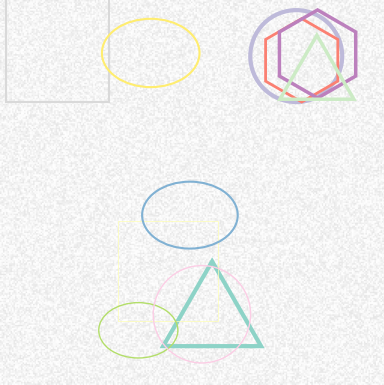[{"shape": "triangle", "thickness": 3, "radius": 0.73, "center": [0.551, 0.174]}, {"shape": "square", "thickness": 0.5, "radius": 0.65, "center": [0.437, 0.297]}, {"shape": "circle", "thickness": 3, "radius": 0.6, "center": [0.769, 0.854]}, {"shape": "hexagon", "thickness": 2, "radius": 0.54, "center": [0.784, 0.843]}, {"shape": "oval", "thickness": 1.5, "radius": 0.62, "center": [0.493, 0.441]}, {"shape": "oval", "thickness": 1, "radius": 0.51, "center": [0.359, 0.142]}, {"shape": "circle", "thickness": 1, "radius": 0.63, "center": [0.524, 0.184]}, {"shape": "square", "thickness": 1.5, "radius": 0.67, "center": [0.15, 0.869]}, {"shape": "hexagon", "thickness": 2.5, "radius": 0.57, "center": [0.825, 0.86]}, {"shape": "triangle", "thickness": 2.5, "radius": 0.55, "center": [0.823, 0.798]}, {"shape": "oval", "thickness": 1.5, "radius": 0.63, "center": [0.391, 0.862]}]